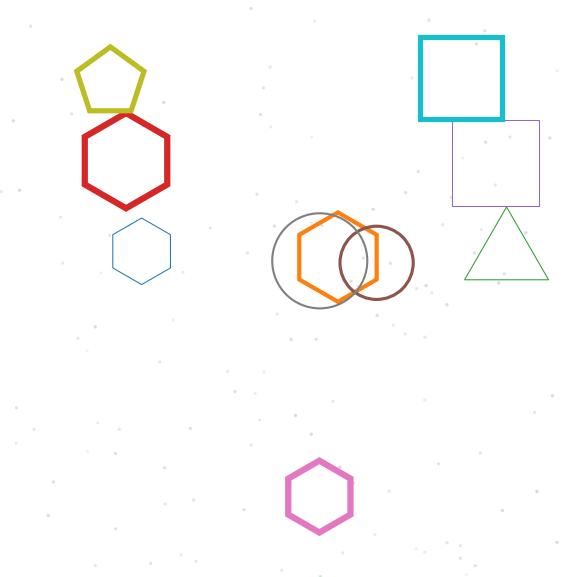[{"shape": "hexagon", "thickness": 0.5, "radius": 0.29, "center": [0.245, 0.564]}, {"shape": "hexagon", "thickness": 2, "radius": 0.39, "center": [0.585, 0.554]}, {"shape": "triangle", "thickness": 0.5, "radius": 0.42, "center": [0.877, 0.557]}, {"shape": "hexagon", "thickness": 3, "radius": 0.41, "center": [0.218, 0.721]}, {"shape": "square", "thickness": 0.5, "radius": 0.37, "center": [0.858, 0.717]}, {"shape": "circle", "thickness": 1.5, "radius": 0.32, "center": [0.652, 0.544]}, {"shape": "hexagon", "thickness": 3, "radius": 0.31, "center": [0.553, 0.139]}, {"shape": "circle", "thickness": 1, "radius": 0.41, "center": [0.554, 0.547]}, {"shape": "pentagon", "thickness": 2.5, "radius": 0.31, "center": [0.191, 0.857]}, {"shape": "square", "thickness": 2.5, "radius": 0.36, "center": [0.798, 0.864]}]